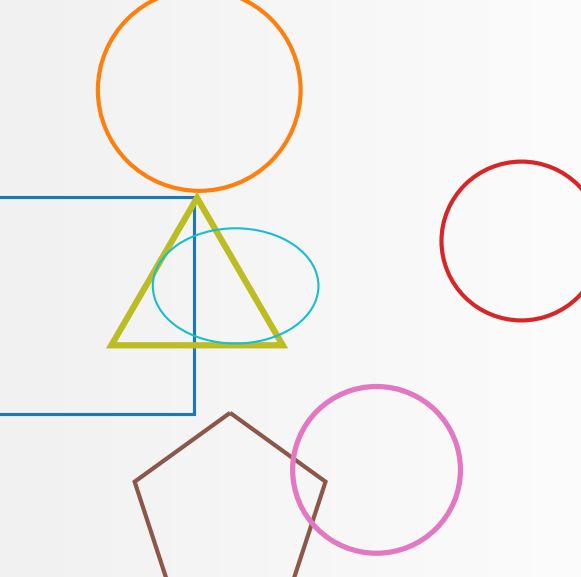[{"shape": "square", "thickness": 1.5, "radius": 0.94, "center": [0.146, 0.47]}, {"shape": "circle", "thickness": 2, "radius": 0.87, "center": [0.343, 0.843]}, {"shape": "circle", "thickness": 2, "radius": 0.69, "center": [0.897, 0.582]}, {"shape": "pentagon", "thickness": 2, "radius": 0.86, "center": [0.396, 0.112]}, {"shape": "circle", "thickness": 2.5, "radius": 0.72, "center": [0.648, 0.186]}, {"shape": "triangle", "thickness": 3, "radius": 0.85, "center": [0.339, 0.486]}, {"shape": "oval", "thickness": 1, "radius": 0.71, "center": [0.405, 0.504]}]